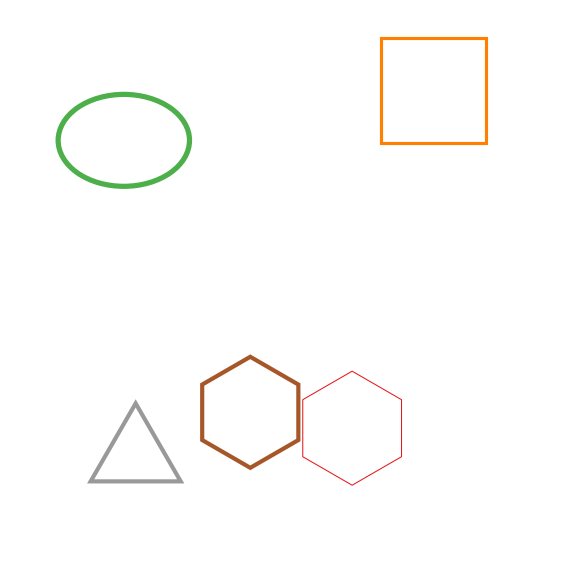[{"shape": "hexagon", "thickness": 0.5, "radius": 0.49, "center": [0.61, 0.258]}, {"shape": "oval", "thickness": 2.5, "radius": 0.57, "center": [0.214, 0.756]}, {"shape": "square", "thickness": 1.5, "radius": 0.45, "center": [0.75, 0.842]}, {"shape": "hexagon", "thickness": 2, "radius": 0.48, "center": [0.433, 0.285]}, {"shape": "triangle", "thickness": 2, "radius": 0.45, "center": [0.235, 0.211]}]